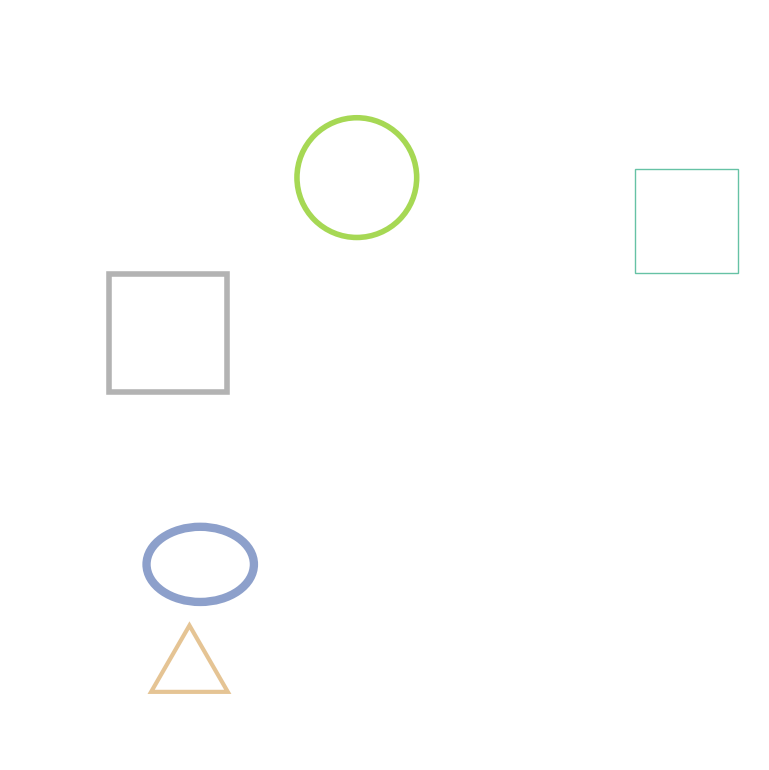[{"shape": "square", "thickness": 0.5, "radius": 0.34, "center": [0.892, 0.713]}, {"shape": "oval", "thickness": 3, "radius": 0.35, "center": [0.26, 0.267]}, {"shape": "circle", "thickness": 2, "radius": 0.39, "center": [0.463, 0.769]}, {"shape": "triangle", "thickness": 1.5, "radius": 0.29, "center": [0.246, 0.13]}, {"shape": "square", "thickness": 2, "radius": 0.38, "center": [0.218, 0.567]}]